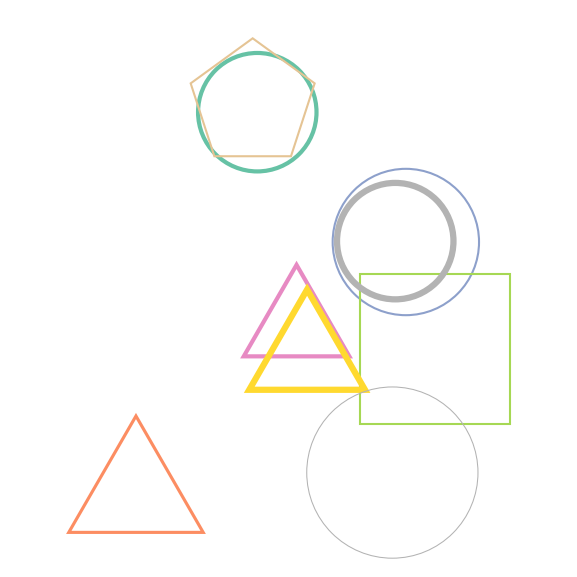[{"shape": "circle", "thickness": 2, "radius": 0.51, "center": [0.446, 0.805]}, {"shape": "triangle", "thickness": 1.5, "radius": 0.67, "center": [0.235, 0.144]}, {"shape": "circle", "thickness": 1, "radius": 0.63, "center": [0.703, 0.58]}, {"shape": "triangle", "thickness": 2, "radius": 0.53, "center": [0.513, 0.435]}, {"shape": "square", "thickness": 1, "radius": 0.65, "center": [0.753, 0.395]}, {"shape": "triangle", "thickness": 3, "radius": 0.58, "center": [0.532, 0.382]}, {"shape": "pentagon", "thickness": 1, "radius": 0.56, "center": [0.438, 0.82]}, {"shape": "circle", "thickness": 3, "radius": 0.5, "center": [0.684, 0.582]}, {"shape": "circle", "thickness": 0.5, "radius": 0.74, "center": [0.679, 0.181]}]